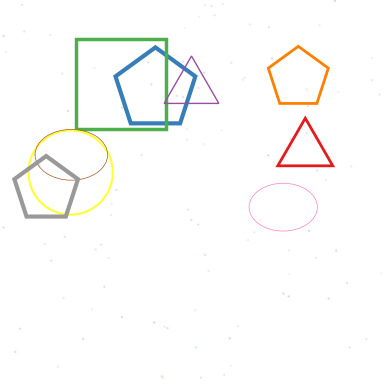[{"shape": "triangle", "thickness": 2, "radius": 0.41, "center": [0.793, 0.611]}, {"shape": "pentagon", "thickness": 3, "radius": 0.55, "center": [0.404, 0.768]}, {"shape": "square", "thickness": 2.5, "radius": 0.59, "center": [0.314, 0.781]}, {"shape": "triangle", "thickness": 1, "radius": 0.41, "center": [0.497, 0.772]}, {"shape": "pentagon", "thickness": 2, "radius": 0.41, "center": [0.775, 0.798]}, {"shape": "circle", "thickness": 1.5, "radius": 0.55, "center": [0.183, 0.552]}, {"shape": "oval", "thickness": 0.5, "radius": 0.47, "center": [0.185, 0.598]}, {"shape": "oval", "thickness": 0.5, "radius": 0.44, "center": [0.736, 0.462]}, {"shape": "pentagon", "thickness": 3, "radius": 0.43, "center": [0.12, 0.508]}]